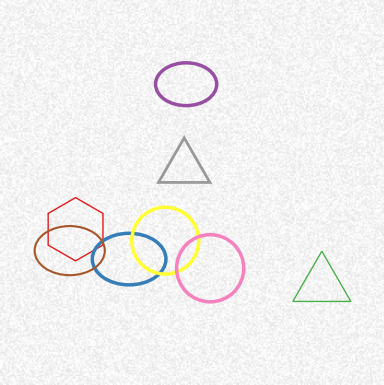[{"shape": "hexagon", "thickness": 1, "radius": 0.41, "center": [0.196, 0.405]}, {"shape": "oval", "thickness": 2.5, "radius": 0.48, "center": [0.335, 0.327]}, {"shape": "triangle", "thickness": 1, "radius": 0.44, "center": [0.836, 0.261]}, {"shape": "oval", "thickness": 2.5, "radius": 0.4, "center": [0.483, 0.781]}, {"shape": "circle", "thickness": 2.5, "radius": 0.43, "center": [0.429, 0.375]}, {"shape": "oval", "thickness": 1.5, "radius": 0.46, "center": [0.181, 0.349]}, {"shape": "circle", "thickness": 2.5, "radius": 0.44, "center": [0.546, 0.303]}, {"shape": "triangle", "thickness": 2, "radius": 0.39, "center": [0.478, 0.565]}]